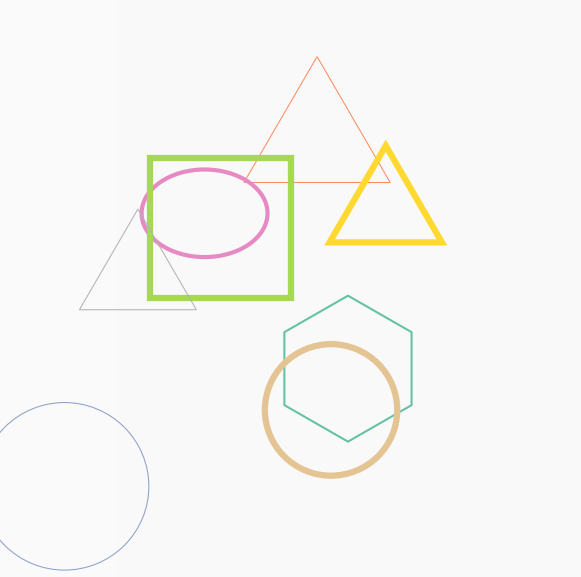[{"shape": "hexagon", "thickness": 1, "radius": 0.63, "center": [0.599, 0.361]}, {"shape": "triangle", "thickness": 0.5, "radius": 0.73, "center": [0.546, 0.756]}, {"shape": "circle", "thickness": 0.5, "radius": 0.73, "center": [0.111, 0.157]}, {"shape": "oval", "thickness": 2, "radius": 0.54, "center": [0.352, 0.63]}, {"shape": "square", "thickness": 3, "radius": 0.61, "center": [0.38, 0.604]}, {"shape": "triangle", "thickness": 3, "radius": 0.56, "center": [0.664, 0.635]}, {"shape": "circle", "thickness": 3, "radius": 0.57, "center": [0.57, 0.289]}, {"shape": "triangle", "thickness": 0.5, "radius": 0.58, "center": [0.237, 0.521]}]